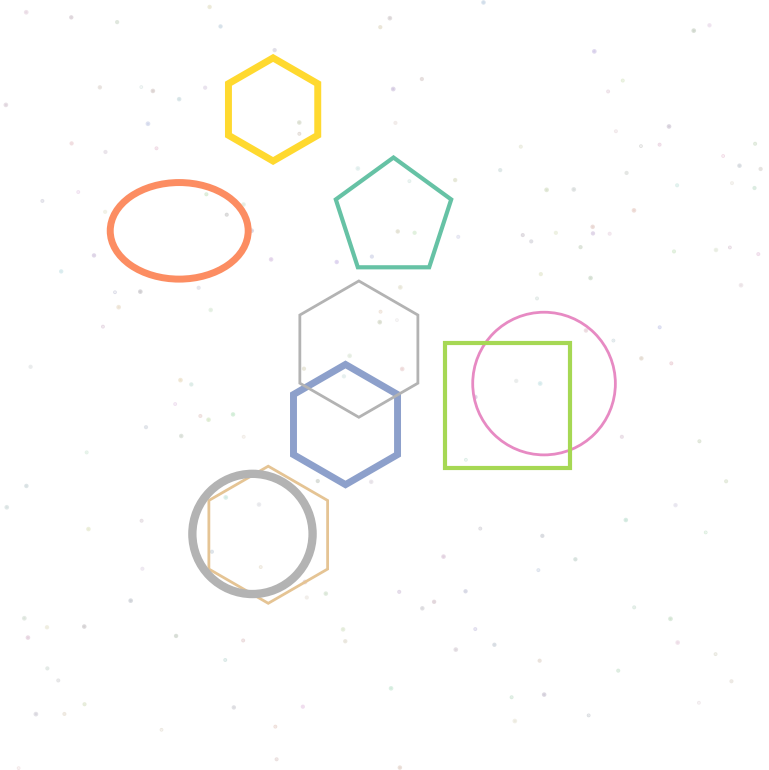[{"shape": "pentagon", "thickness": 1.5, "radius": 0.39, "center": [0.511, 0.717]}, {"shape": "oval", "thickness": 2.5, "radius": 0.45, "center": [0.233, 0.7]}, {"shape": "hexagon", "thickness": 2.5, "radius": 0.39, "center": [0.449, 0.449]}, {"shape": "circle", "thickness": 1, "radius": 0.46, "center": [0.707, 0.502]}, {"shape": "square", "thickness": 1.5, "radius": 0.41, "center": [0.659, 0.474]}, {"shape": "hexagon", "thickness": 2.5, "radius": 0.33, "center": [0.355, 0.858]}, {"shape": "hexagon", "thickness": 1, "radius": 0.45, "center": [0.348, 0.306]}, {"shape": "hexagon", "thickness": 1, "radius": 0.44, "center": [0.466, 0.547]}, {"shape": "circle", "thickness": 3, "radius": 0.39, "center": [0.328, 0.307]}]